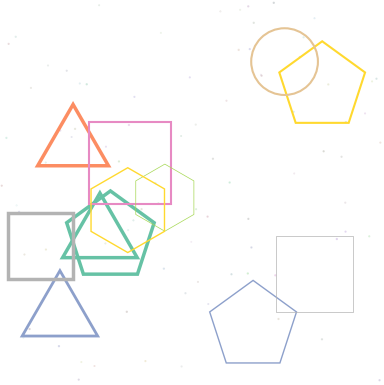[{"shape": "pentagon", "thickness": 2.5, "radius": 0.6, "center": [0.287, 0.385]}, {"shape": "triangle", "thickness": 2.5, "radius": 0.56, "center": [0.26, 0.387]}, {"shape": "triangle", "thickness": 2.5, "radius": 0.53, "center": [0.19, 0.623]}, {"shape": "triangle", "thickness": 2, "radius": 0.57, "center": [0.156, 0.184]}, {"shape": "pentagon", "thickness": 1, "radius": 0.59, "center": [0.657, 0.153]}, {"shape": "square", "thickness": 1.5, "radius": 0.54, "center": [0.338, 0.577]}, {"shape": "hexagon", "thickness": 0.5, "radius": 0.44, "center": [0.428, 0.487]}, {"shape": "pentagon", "thickness": 1.5, "radius": 0.59, "center": [0.837, 0.776]}, {"shape": "hexagon", "thickness": 1, "radius": 0.55, "center": [0.332, 0.454]}, {"shape": "circle", "thickness": 1.5, "radius": 0.43, "center": [0.739, 0.84]}, {"shape": "square", "thickness": 2.5, "radius": 0.43, "center": [0.105, 0.36]}, {"shape": "square", "thickness": 0.5, "radius": 0.5, "center": [0.817, 0.288]}]